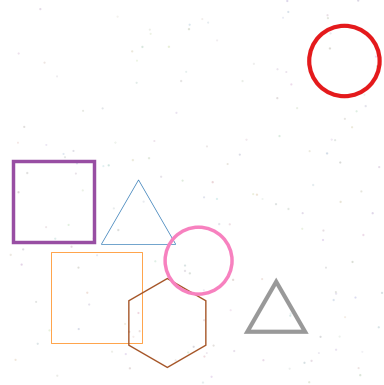[{"shape": "circle", "thickness": 3, "radius": 0.46, "center": [0.895, 0.842]}, {"shape": "triangle", "thickness": 0.5, "radius": 0.56, "center": [0.36, 0.421]}, {"shape": "square", "thickness": 2.5, "radius": 0.53, "center": [0.138, 0.477]}, {"shape": "square", "thickness": 0.5, "radius": 0.59, "center": [0.251, 0.228]}, {"shape": "hexagon", "thickness": 1, "radius": 0.58, "center": [0.435, 0.161]}, {"shape": "circle", "thickness": 2.5, "radius": 0.43, "center": [0.516, 0.323]}, {"shape": "triangle", "thickness": 3, "radius": 0.43, "center": [0.717, 0.182]}]